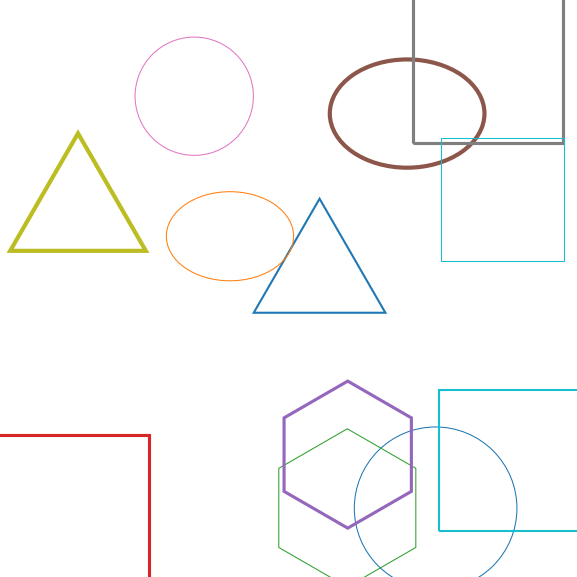[{"shape": "triangle", "thickness": 1, "radius": 0.66, "center": [0.553, 0.523]}, {"shape": "circle", "thickness": 0.5, "radius": 0.7, "center": [0.754, 0.119]}, {"shape": "oval", "thickness": 0.5, "radius": 0.55, "center": [0.398, 0.59]}, {"shape": "hexagon", "thickness": 0.5, "radius": 0.68, "center": [0.601, 0.12]}, {"shape": "square", "thickness": 1.5, "radius": 0.69, "center": [0.12, 0.108]}, {"shape": "hexagon", "thickness": 1.5, "radius": 0.64, "center": [0.602, 0.212]}, {"shape": "oval", "thickness": 2, "radius": 0.67, "center": [0.705, 0.802]}, {"shape": "circle", "thickness": 0.5, "radius": 0.51, "center": [0.336, 0.833]}, {"shape": "square", "thickness": 1.5, "radius": 0.65, "center": [0.845, 0.882]}, {"shape": "triangle", "thickness": 2, "radius": 0.68, "center": [0.135, 0.633]}, {"shape": "square", "thickness": 1, "radius": 0.61, "center": [0.882, 0.202]}, {"shape": "square", "thickness": 0.5, "radius": 0.53, "center": [0.87, 0.654]}]